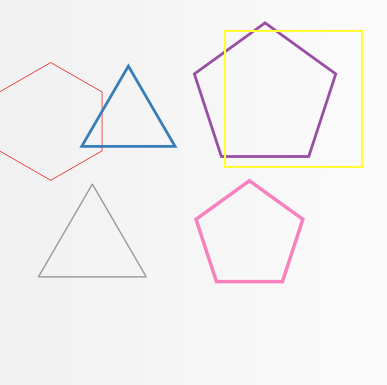[{"shape": "hexagon", "thickness": 0.5, "radius": 0.76, "center": [0.131, 0.685]}, {"shape": "triangle", "thickness": 2, "radius": 0.7, "center": [0.331, 0.689]}, {"shape": "pentagon", "thickness": 2, "radius": 0.96, "center": [0.684, 0.749]}, {"shape": "square", "thickness": 1.5, "radius": 0.88, "center": [0.758, 0.742]}, {"shape": "pentagon", "thickness": 2.5, "radius": 0.72, "center": [0.644, 0.386]}, {"shape": "triangle", "thickness": 1, "radius": 0.8, "center": [0.238, 0.361]}]